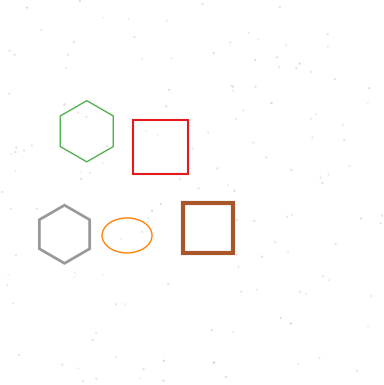[{"shape": "square", "thickness": 1.5, "radius": 0.36, "center": [0.417, 0.618]}, {"shape": "hexagon", "thickness": 1, "radius": 0.4, "center": [0.225, 0.659]}, {"shape": "oval", "thickness": 1, "radius": 0.32, "center": [0.33, 0.388]}, {"shape": "square", "thickness": 3, "radius": 0.33, "center": [0.54, 0.407]}, {"shape": "hexagon", "thickness": 2, "radius": 0.38, "center": [0.168, 0.392]}]